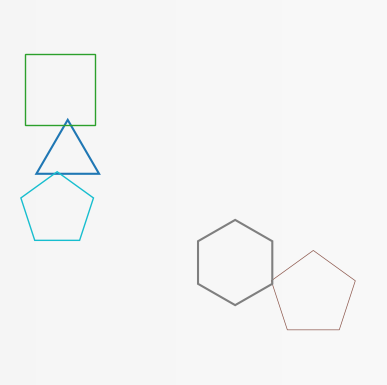[{"shape": "triangle", "thickness": 1.5, "radius": 0.47, "center": [0.175, 0.595]}, {"shape": "square", "thickness": 1, "radius": 0.45, "center": [0.155, 0.767]}, {"shape": "pentagon", "thickness": 0.5, "radius": 0.57, "center": [0.809, 0.236]}, {"shape": "hexagon", "thickness": 1.5, "radius": 0.55, "center": [0.607, 0.318]}, {"shape": "pentagon", "thickness": 1, "radius": 0.49, "center": [0.148, 0.455]}]